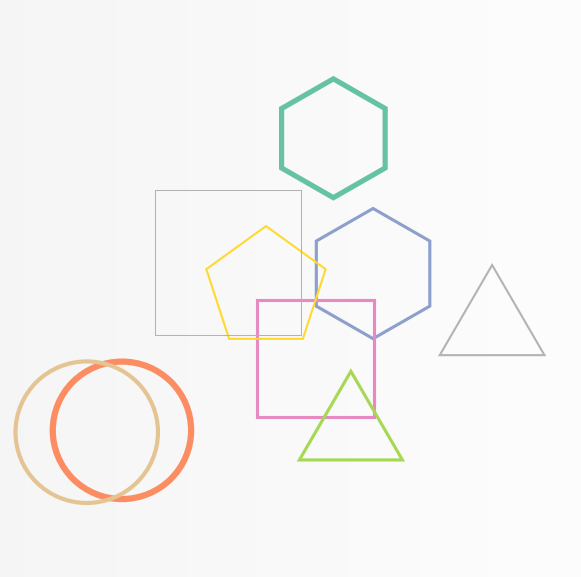[{"shape": "hexagon", "thickness": 2.5, "radius": 0.51, "center": [0.574, 0.76]}, {"shape": "circle", "thickness": 3, "radius": 0.6, "center": [0.21, 0.254]}, {"shape": "hexagon", "thickness": 1.5, "radius": 0.56, "center": [0.642, 0.525]}, {"shape": "square", "thickness": 1.5, "radius": 0.5, "center": [0.543, 0.378]}, {"shape": "triangle", "thickness": 1.5, "radius": 0.51, "center": [0.604, 0.254]}, {"shape": "pentagon", "thickness": 1, "radius": 0.54, "center": [0.458, 0.5]}, {"shape": "circle", "thickness": 2, "radius": 0.61, "center": [0.149, 0.251]}, {"shape": "square", "thickness": 0.5, "radius": 0.63, "center": [0.393, 0.545]}, {"shape": "triangle", "thickness": 1, "radius": 0.52, "center": [0.847, 0.436]}]